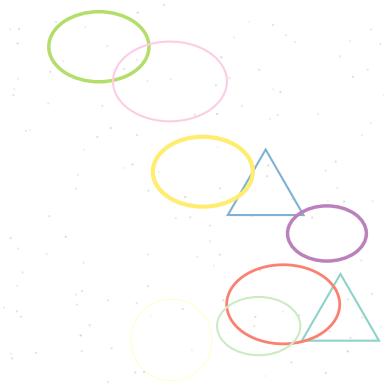[{"shape": "triangle", "thickness": 1.5, "radius": 0.58, "center": [0.884, 0.173]}, {"shape": "circle", "thickness": 0.5, "radius": 0.53, "center": [0.445, 0.117]}, {"shape": "oval", "thickness": 2, "radius": 0.73, "center": [0.736, 0.21]}, {"shape": "triangle", "thickness": 1.5, "radius": 0.57, "center": [0.69, 0.498]}, {"shape": "oval", "thickness": 2.5, "radius": 0.65, "center": [0.257, 0.879]}, {"shape": "oval", "thickness": 1.5, "radius": 0.74, "center": [0.441, 0.788]}, {"shape": "oval", "thickness": 2.5, "radius": 0.51, "center": [0.849, 0.394]}, {"shape": "oval", "thickness": 1.5, "radius": 0.54, "center": [0.672, 0.153]}, {"shape": "oval", "thickness": 3, "radius": 0.65, "center": [0.527, 0.554]}]